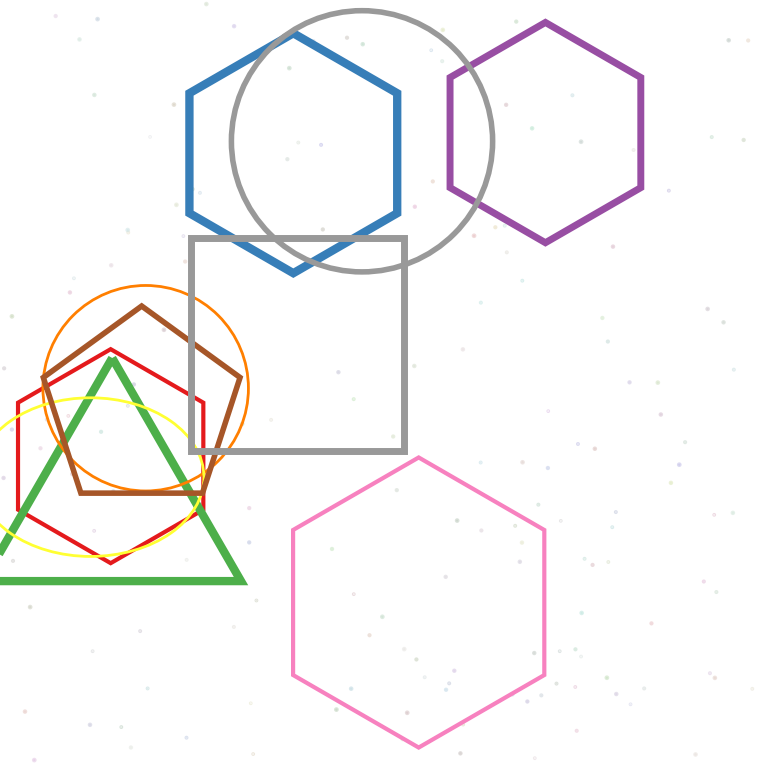[{"shape": "hexagon", "thickness": 1.5, "radius": 0.69, "center": [0.144, 0.408]}, {"shape": "hexagon", "thickness": 3, "radius": 0.78, "center": [0.381, 0.801]}, {"shape": "triangle", "thickness": 3, "radius": 0.97, "center": [0.146, 0.342]}, {"shape": "hexagon", "thickness": 2.5, "radius": 0.72, "center": [0.708, 0.828]}, {"shape": "circle", "thickness": 1, "radius": 0.67, "center": [0.189, 0.496]}, {"shape": "oval", "thickness": 1, "radius": 0.74, "center": [0.118, 0.38]}, {"shape": "pentagon", "thickness": 2, "radius": 0.67, "center": [0.184, 0.468]}, {"shape": "hexagon", "thickness": 1.5, "radius": 0.94, "center": [0.544, 0.218]}, {"shape": "circle", "thickness": 2, "radius": 0.85, "center": [0.47, 0.817]}, {"shape": "square", "thickness": 2.5, "radius": 0.69, "center": [0.386, 0.552]}]